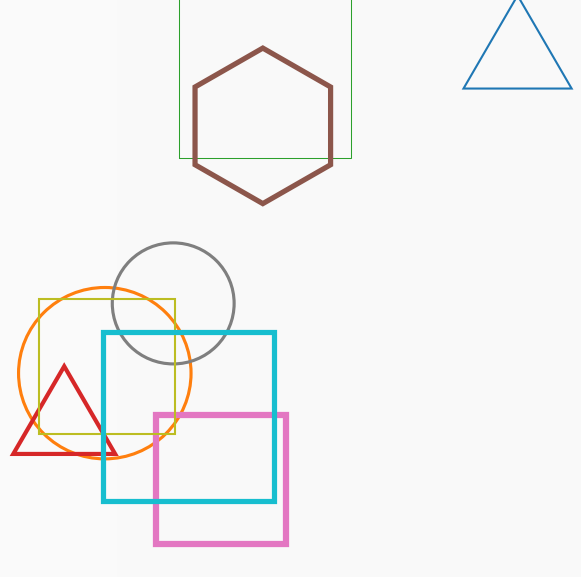[{"shape": "triangle", "thickness": 1, "radius": 0.54, "center": [0.89, 0.9]}, {"shape": "circle", "thickness": 1.5, "radius": 0.74, "center": [0.18, 0.353]}, {"shape": "square", "thickness": 0.5, "radius": 0.74, "center": [0.456, 0.874]}, {"shape": "triangle", "thickness": 2, "radius": 0.51, "center": [0.11, 0.264]}, {"shape": "hexagon", "thickness": 2.5, "radius": 0.67, "center": [0.452, 0.781]}, {"shape": "square", "thickness": 3, "radius": 0.56, "center": [0.38, 0.17]}, {"shape": "circle", "thickness": 1.5, "radius": 0.52, "center": [0.298, 0.474]}, {"shape": "square", "thickness": 1, "radius": 0.58, "center": [0.184, 0.364]}, {"shape": "square", "thickness": 2.5, "radius": 0.73, "center": [0.324, 0.278]}]